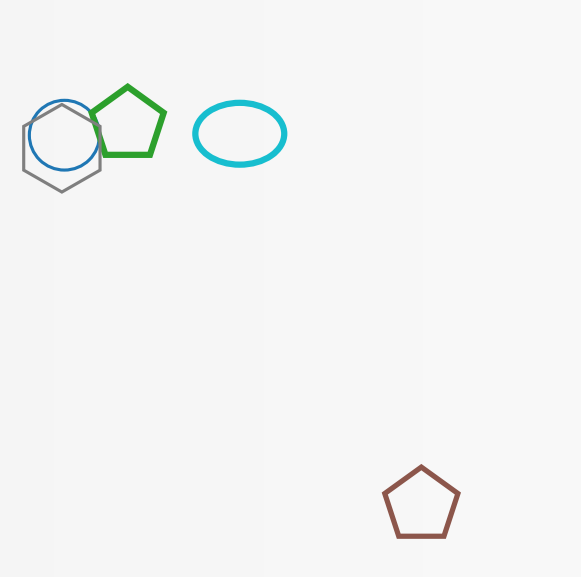[{"shape": "circle", "thickness": 1.5, "radius": 0.3, "center": [0.111, 0.765]}, {"shape": "pentagon", "thickness": 3, "radius": 0.33, "center": [0.22, 0.784]}, {"shape": "pentagon", "thickness": 2.5, "radius": 0.33, "center": [0.725, 0.124]}, {"shape": "hexagon", "thickness": 1.5, "radius": 0.38, "center": [0.106, 0.742]}, {"shape": "oval", "thickness": 3, "radius": 0.38, "center": [0.413, 0.768]}]